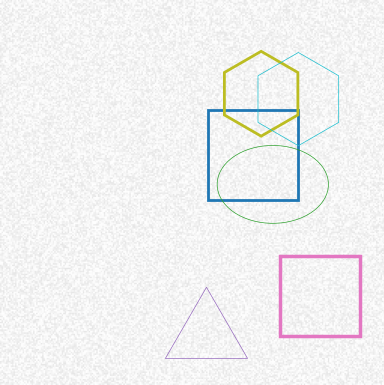[{"shape": "square", "thickness": 2, "radius": 0.59, "center": [0.657, 0.597]}, {"shape": "oval", "thickness": 0.5, "radius": 0.72, "center": [0.709, 0.521]}, {"shape": "triangle", "thickness": 0.5, "radius": 0.62, "center": [0.536, 0.131]}, {"shape": "square", "thickness": 2.5, "radius": 0.52, "center": [0.831, 0.232]}, {"shape": "hexagon", "thickness": 2, "radius": 0.55, "center": [0.678, 0.757]}, {"shape": "hexagon", "thickness": 0.5, "radius": 0.61, "center": [0.775, 0.743]}]